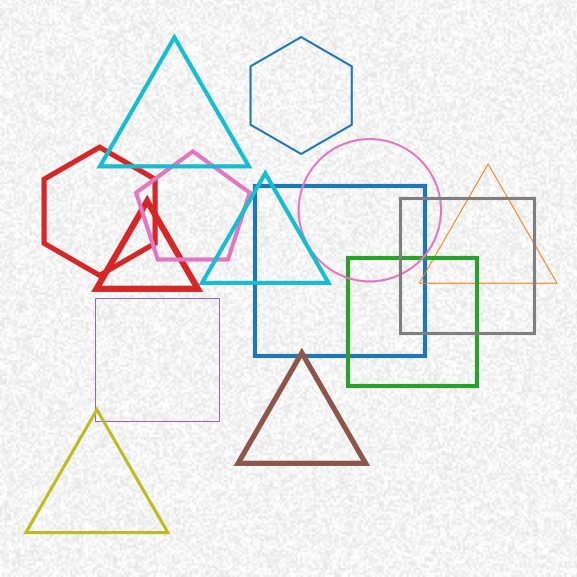[{"shape": "square", "thickness": 2, "radius": 0.73, "center": [0.589, 0.53]}, {"shape": "hexagon", "thickness": 1, "radius": 0.51, "center": [0.521, 0.834]}, {"shape": "triangle", "thickness": 0.5, "radius": 0.69, "center": [0.845, 0.577]}, {"shape": "square", "thickness": 2, "radius": 0.56, "center": [0.714, 0.441]}, {"shape": "hexagon", "thickness": 2.5, "radius": 0.55, "center": [0.172, 0.633]}, {"shape": "triangle", "thickness": 3, "radius": 0.51, "center": [0.255, 0.55]}, {"shape": "square", "thickness": 0.5, "radius": 0.53, "center": [0.272, 0.376]}, {"shape": "triangle", "thickness": 2.5, "radius": 0.64, "center": [0.523, 0.261]}, {"shape": "pentagon", "thickness": 2, "radius": 0.52, "center": [0.334, 0.633]}, {"shape": "circle", "thickness": 1, "radius": 0.62, "center": [0.64, 0.635]}, {"shape": "square", "thickness": 1.5, "radius": 0.58, "center": [0.809, 0.54]}, {"shape": "triangle", "thickness": 1.5, "radius": 0.71, "center": [0.168, 0.148]}, {"shape": "triangle", "thickness": 2, "radius": 0.63, "center": [0.459, 0.572]}, {"shape": "triangle", "thickness": 2, "radius": 0.74, "center": [0.302, 0.786]}]